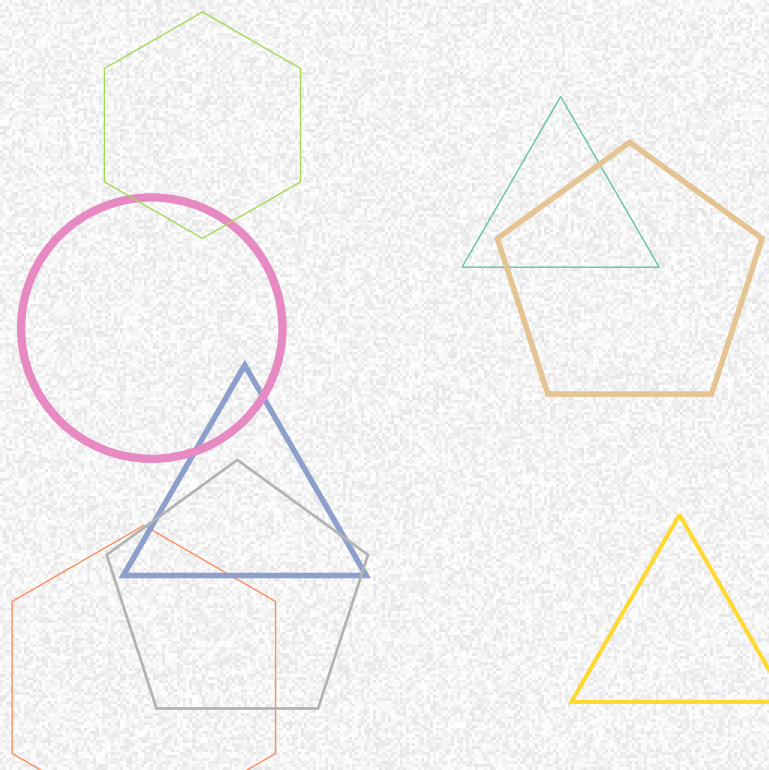[{"shape": "triangle", "thickness": 0.5, "radius": 0.74, "center": [0.728, 0.727]}, {"shape": "hexagon", "thickness": 0.5, "radius": 0.99, "center": [0.187, 0.12]}, {"shape": "triangle", "thickness": 2, "radius": 0.91, "center": [0.318, 0.344]}, {"shape": "circle", "thickness": 3, "radius": 0.85, "center": [0.197, 0.574]}, {"shape": "hexagon", "thickness": 0.5, "radius": 0.74, "center": [0.263, 0.837]}, {"shape": "triangle", "thickness": 1.5, "radius": 0.81, "center": [0.882, 0.169]}, {"shape": "pentagon", "thickness": 2, "radius": 0.9, "center": [0.818, 0.634]}, {"shape": "pentagon", "thickness": 1, "radius": 0.89, "center": [0.308, 0.224]}]